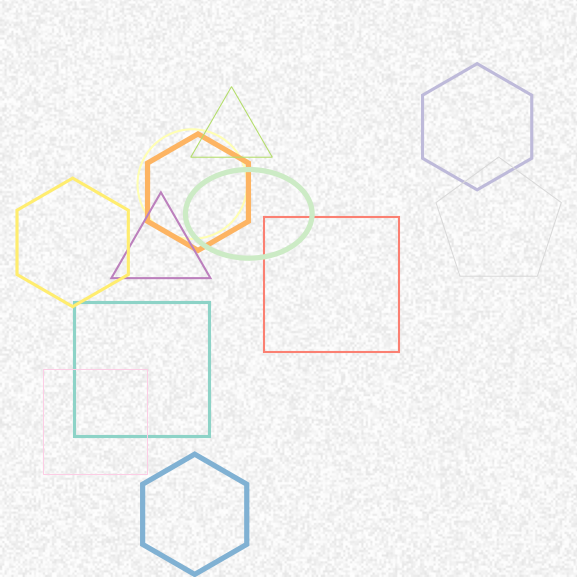[{"shape": "square", "thickness": 1.5, "radius": 0.58, "center": [0.245, 0.36]}, {"shape": "circle", "thickness": 1, "radius": 0.47, "center": [0.333, 0.68]}, {"shape": "hexagon", "thickness": 1.5, "radius": 0.55, "center": [0.826, 0.78]}, {"shape": "square", "thickness": 1, "radius": 0.58, "center": [0.575, 0.506]}, {"shape": "hexagon", "thickness": 2.5, "radius": 0.52, "center": [0.337, 0.109]}, {"shape": "hexagon", "thickness": 2.5, "radius": 0.5, "center": [0.343, 0.666]}, {"shape": "triangle", "thickness": 0.5, "radius": 0.41, "center": [0.401, 0.768]}, {"shape": "square", "thickness": 0.5, "radius": 0.45, "center": [0.165, 0.269]}, {"shape": "pentagon", "thickness": 0.5, "radius": 0.57, "center": [0.863, 0.613]}, {"shape": "triangle", "thickness": 1, "radius": 0.5, "center": [0.279, 0.567]}, {"shape": "oval", "thickness": 2.5, "radius": 0.55, "center": [0.431, 0.629]}, {"shape": "hexagon", "thickness": 1.5, "radius": 0.56, "center": [0.126, 0.579]}]